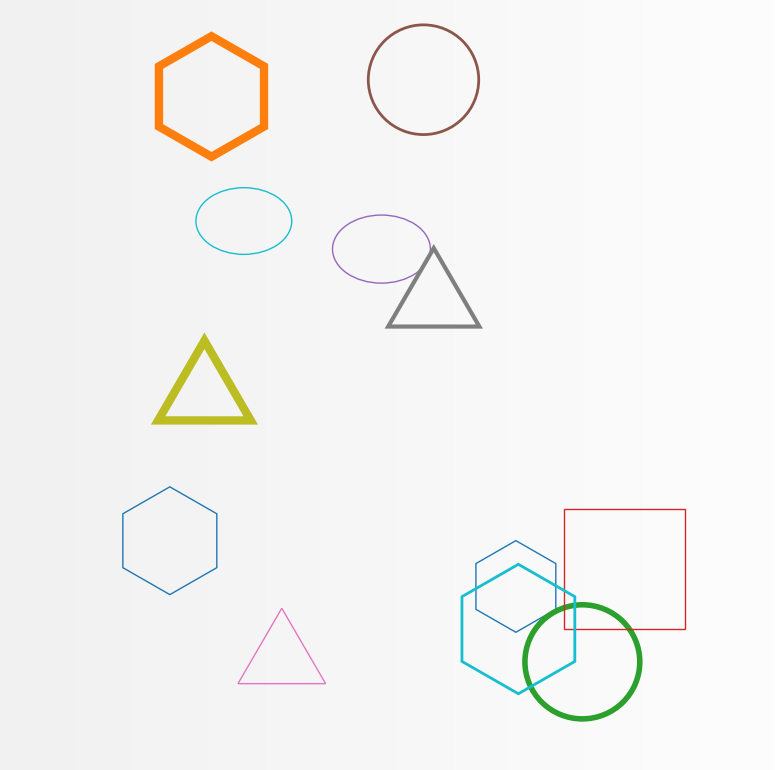[{"shape": "hexagon", "thickness": 0.5, "radius": 0.3, "center": [0.666, 0.238]}, {"shape": "hexagon", "thickness": 0.5, "radius": 0.35, "center": [0.219, 0.298]}, {"shape": "hexagon", "thickness": 3, "radius": 0.39, "center": [0.273, 0.875]}, {"shape": "circle", "thickness": 2, "radius": 0.37, "center": [0.751, 0.14]}, {"shape": "square", "thickness": 0.5, "radius": 0.39, "center": [0.806, 0.261]}, {"shape": "oval", "thickness": 0.5, "radius": 0.32, "center": [0.492, 0.677]}, {"shape": "circle", "thickness": 1, "radius": 0.36, "center": [0.546, 0.896]}, {"shape": "triangle", "thickness": 0.5, "radius": 0.33, "center": [0.364, 0.145]}, {"shape": "triangle", "thickness": 1.5, "radius": 0.34, "center": [0.56, 0.61]}, {"shape": "triangle", "thickness": 3, "radius": 0.35, "center": [0.264, 0.488]}, {"shape": "hexagon", "thickness": 1, "radius": 0.42, "center": [0.669, 0.183]}, {"shape": "oval", "thickness": 0.5, "radius": 0.31, "center": [0.315, 0.713]}]